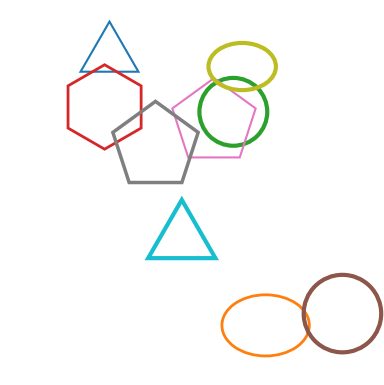[{"shape": "triangle", "thickness": 1.5, "radius": 0.43, "center": [0.284, 0.857]}, {"shape": "oval", "thickness": 2, "radius": 0.57, "center": [0.69, 0.155]}, {"shape": "circle", "thickness": 3, "radius": 0.44, "center": [0.606, 0.71]}, {"shape": "hexagon", "thickness": 2, "radius": 0.55, "center": [0.272, 0.722]}, {"shape": "circle", "thickness": 3, "radius": 0.5, "center": [0.889, 0.185]}, {"shape": "pentagon", "thickness": 1.5, "radius": 0.57, "center": [0.556, 0.683]}, {"shape": "pentagon", "thickness": 2.5, "radius": 0.58, "center": [0.404, 0.62]}, {"shape": "oval", "thickness": 3, "radius": 0.44, "center": [0.629, 0.827]}, {"shape": "triangle", "thickness": 3, "radius": 0.5, "center": [0.472, 0.38]}]